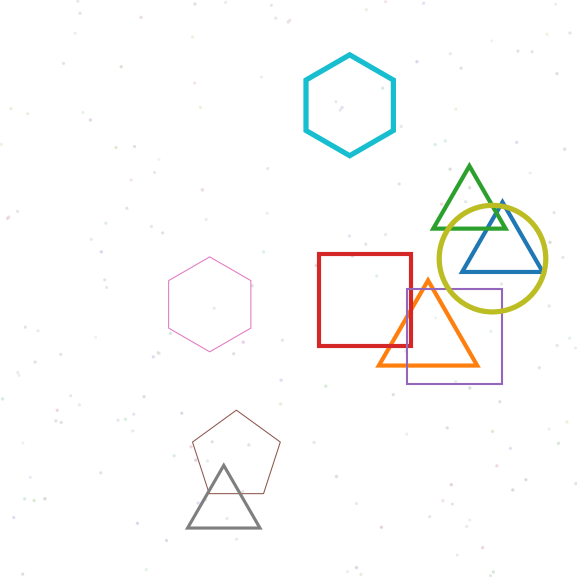[{"shape": "triangle", "thickness": 2, "radius": 0.4, "center": [0.87, 0.568]}, {"shape": "triangle", "thickness": 2, "radius": 0.49, "center": [0.741, 0.415]}, {"shape": "triangle", "thickness": 2, "radius": 0.36, "center": [0.813, 0.639]}, {"shape": "square", "thickness": 2, "radius": 0.4, "center": [0.632, 0.479]}, {"shape": "square", "thickness": 1, "radius": 0.41, "center": [0.787, 0.417]}, {"shape": "pentagon", "thickness": 0.5, "radius": 0.4, "center": [0.409, 0.209]}, {"shape": "hexagon", "thickness": 0.5, "radius": 0.41, "center": [0.363, 0.472]}, {"shape": "triangle", "thickness": 1.5, "radius": 0.36, "center": [0.387, 0.121]}, {"shape": "circle", "thickness": 2.5, "radius": 0.46, "center": [0.853, 0.551]}, {"shape": "hexagon", "thickness": 2.5, "radius": 0.44, "center": [0.606, 0.817]}]